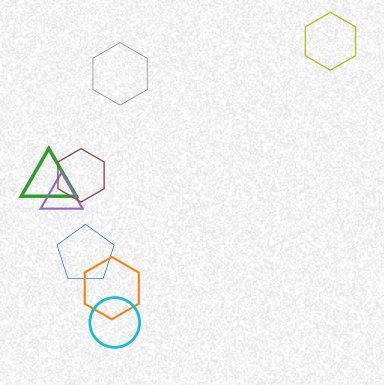[{"shape": "pentagon", "thickness": 0.5, "radius": 0.39, "center": [0.222, 0.339]}, {"shape": "hexagon", "thickness": 1.5, "radius": 0.41, "center": [0.29, 0.252]}, {"shape": "triangle", "thickness": 2.5, "radius": 0.41, "center": [0.127, 0.532]}, {"shape": "triangle", "thickness": 1.5, "radius": 0.32, "center": [0.16, 0.49]}, {"shape": "hexagon", "thickness": 1, "radius": 0.35, "center": [0.211, 0.545]}, {"shape": "hexagon", "thickness": 0.5, "radius": 0.41, "center": [0.312, 0.808]}, {"shape": "hexagon", "thickness": 1, "radius": 0.38, "center": [0.858, 0.893]}, {"shape": "circle", "thickness": 2, "radius": 0.32, "center": [0.298, 0.162]}]